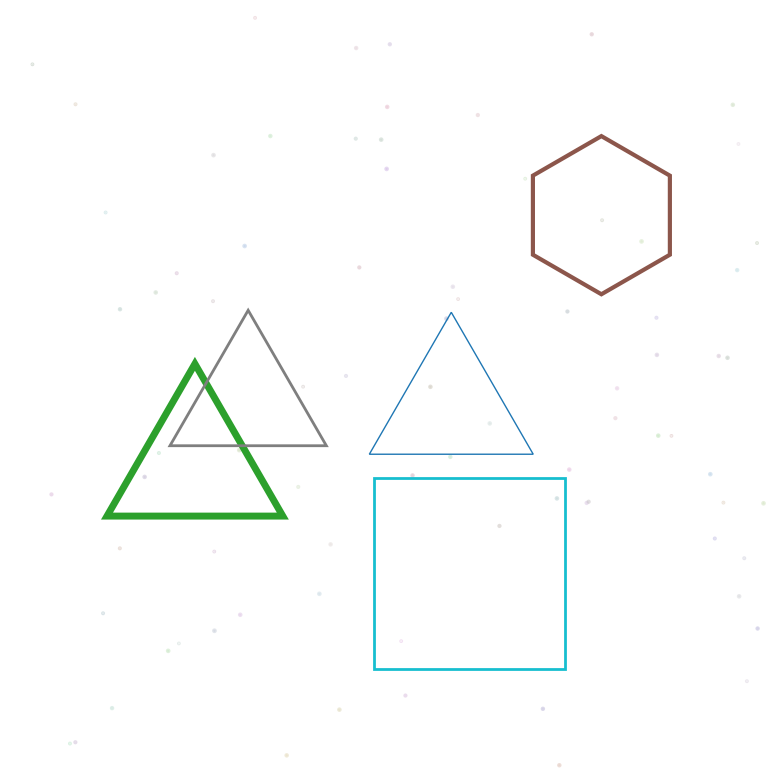[{"shape": "triangle", "thickness": 0.5, "radius": 0.61, "center": [0.586, 0.472]}, {"shape": "triangle", "thickness": 2.5, "radius": 0.66, "center": [0.253, 0.396]}, {"shape": "hexagon", "thickness": 1.5, "radius": 0.51, "center": [0.781, 0.721]}, {"shape": "triangle", "thickness": 1, "radius": 0.59, "center": [0.322, 0.48]}, {"shape": "square", "thickness": 1, "radius": 0.62, "center": [0.61, 0.255]}]